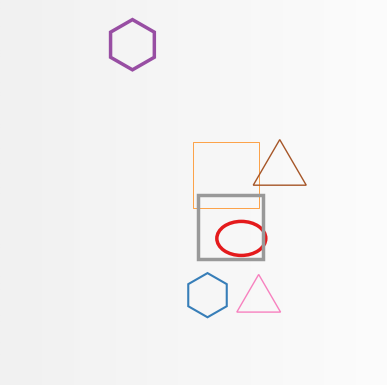[{"shape": "oval", "thickness": 2.5, "radius": 0.32, "center": [0.623, 0.381]}, {"shape": "hexagon", "thickness": 1.5, "radius": 0.29, "center": [0.535, 0.233]}, {"shape": "hexagon", "thickness": 2.5, "radius": 0.33, "center": [0.342, 0.884]}, {"shape": "square", "thickness": 0.5, "radius": 0.43, "center": [0.583, 0.545]}, {"shape": "triangle", "thickness": 1, "radius": 0.39, "center": [0.722, 0.558]}, {"shape": "triangle", "thickness": 1, "radius": 0.33, "center": [0.668, 0.222]}, {"shape": "square", "thickness": 2.5, "radius": 0.42, "center": [0.595, 0.411]}]